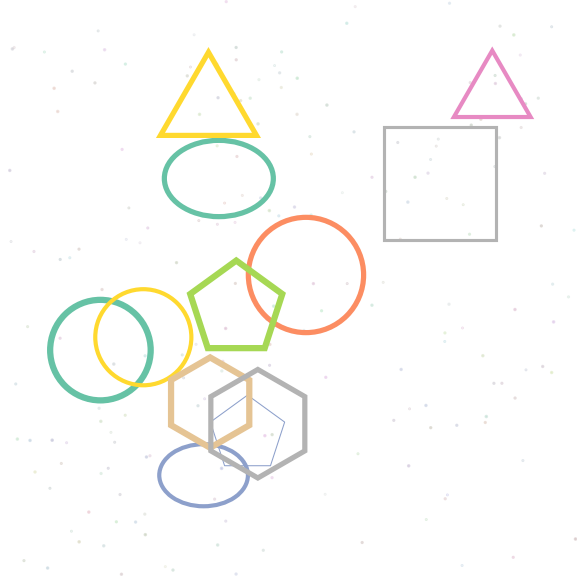[{"shape": "circle", "thickness": 3, "radius": 0.44, "center": [0.174, 0.393]}, {"shape": "oval", "thickness": 2.5, "radius": 0.47, "center": [0.379, 0.69]}, {"shape": "circle", "thickness": 2.5, "radius": 0.5, "center": [0.53, 0.523]}, {"shape": "pentagon", "thickness": 0.5, "radius": 0.34, "center": [0.429, 0.247]}, {"shape": "oval", "thickness": 2, "radius": 0.38, "center": [0.353, 0.176]}, {"shape": "triangle", "thickness": 2, "radius": 0.38, "center": [0.852, 0.835]}, {"shape": "pentagon", "thickness": 3, "radius": 0.42, "center": [0.409, 0.464]}, {"shape": "triangle", "thickness": 2.5, "radius": 0.48, "center": [0.361, 0.813]}, {"shape": "circle", "thickness": 2, "radius": 0.42, "center": [0.248, 0.415]}, {"shape": "hexagon", "thickness": 3, "radius": 0.39, "center": [0.364, 0.302]}, {"shape": "square", "thickness": 1.5, "radius": 0.49, "center": [0.762, 0.681]}, {"shape": "hexagon", "thickness": 2.5, "radius": 0.47, "center": [0.446, 0.265]}]